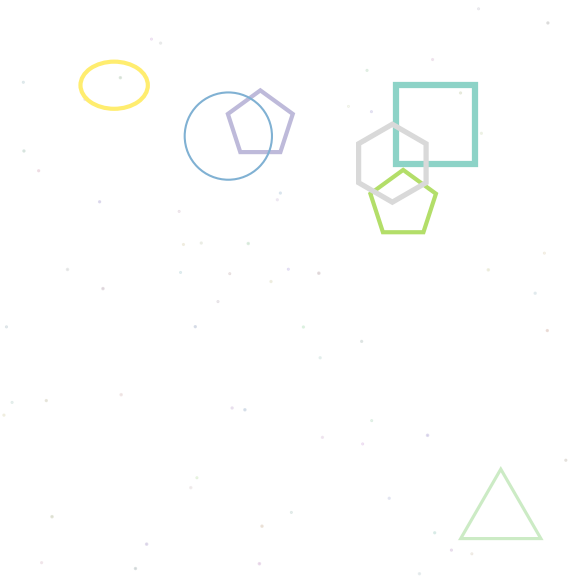[{"shape": "square", "thickness": 3, "radius": 0.34, "center": [0.754, 0.784]}, {"shape": "pentagon", "thickness": 2, "radius": 0.3, "center": [0.451, 0.784]}, {"shape": "circle", "thickness": 1, "radius": 0.38, "center": [0.395, 0.763]}, {"shape": "pentagon", "thickness": 2, "radius": 0.3, "center": [0.698, 0.645]}, {"shape": "hexagon", "thickness": 2.5, "radius": 0.34, "center": [0.679, 0.717]}, {"shape": "triangle", "thickness": 1.5, "radius": 0.4, "center": [0.867, 0.107]}, {"shape": "oval", "thickness": 2, "radius": 0.29, "center": [0.198, 0.852]}]